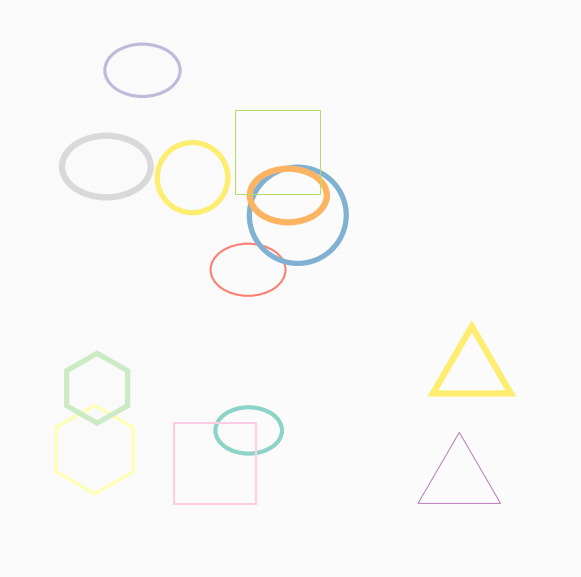[{"shape": "oval", "thickness": 2, "radius": 0.29, "center": [0.428, 0.254]}, {"shape": "hexagon", "thickness": 1.5, "radius": 0.38, "center": [0.163, 0.221]}, {"shape": "oval", "thickness": 1.5, "radius": 0.32, "center": [0.245, 0.877]}, {"shape": "oval", "thickness": 1, "radius": 0.32, "center": [0.427, 0.532]}, {"shape": "circle", "thickness": 2.5, "radius": 0.42, "center": [0.512, 0.626]}, {"shape": "oval", "thickness": 3, "radius": 0.33, "center": [0.496, 0.661]}, {"shape": "square", "thickness": 0.5, "radius": 0.37, "center": [0.478, 0.736]}, {"shape": "square", "thickness": 1, "radius": 0.35, "center": [0.37, 0.197]}, {"shape": "oval", "thickness": 3, "radius": 0.38, "center": [0.183, 0.711]}, {"shape": "triangle", "thickness": 0.5, "radius": 0.41, "center": [0.79, 0.168]}, {"shape": "hexagon", "thickness": 2.5, "radius": 0.3, "center": [0.167, 0.327]}, {"shape": "triangle", "thickness": 3, "radius": 0.39, "center": [0.812, 0.357]}, {"shape": "circle", "thickness": 2.5, "radius": 0.3, "center": [0.331, 0.692]}]